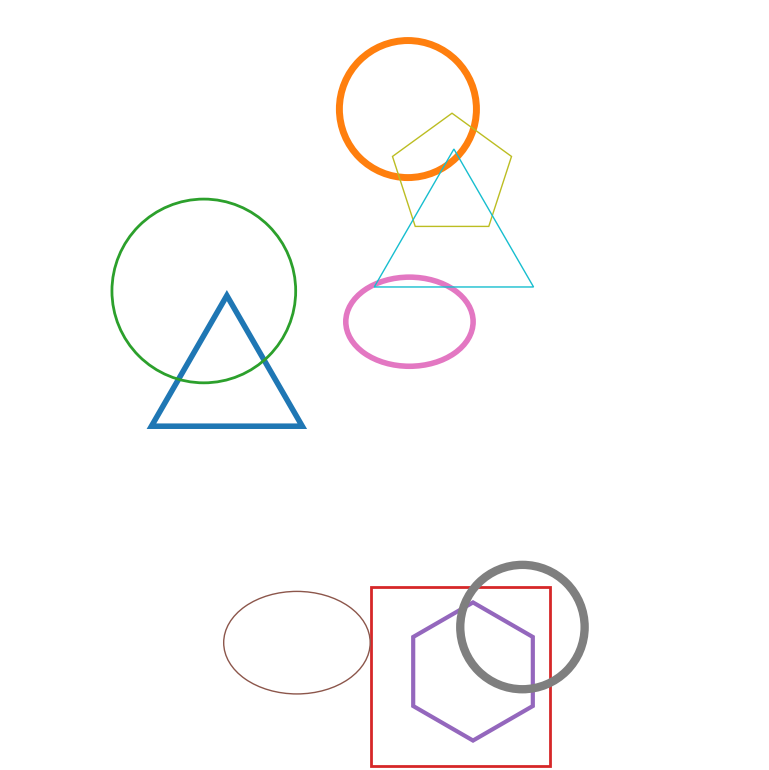[{"shape": "triangle", "thickness": 2, "radius": 0.57, "center": [0.295, 0.503]}, {"shape": "circle", "thickness": 2.5, "radius": 0.44, "center": [0.53, 0.858]}, {"shape": "circle", "thickness": 1, "radius": 0.6, "center": [0.265, 0.622]}, {"shape": "square", "thickness": 1, "radius": 0.58, "center": [0.598, 0.122]}, {"shape": "hexagon", "thickness": 1.5, "radius": 0.45, "center": [0.614, 0.128]}, {"shape": "oval", "thickness": 0.5, "radius": 0.48, "center": [0.386, 0.165]}, {"shape": "oval", "thickness": 2, "radius": 0.41, "center": [0.532, 0.582]}, {"shape": "circle", "thickness": 3, "radius": 0.4, "center": [0.679, 0.186]}, {"shape": "pentagon", "thickness": 0.5, "radius": 0.41, "center": [0.587, 0.772]}, {"shape": "triangle", "thickness": 0.5, "radius": 0.6, "center": [0.589, 0.687]}]